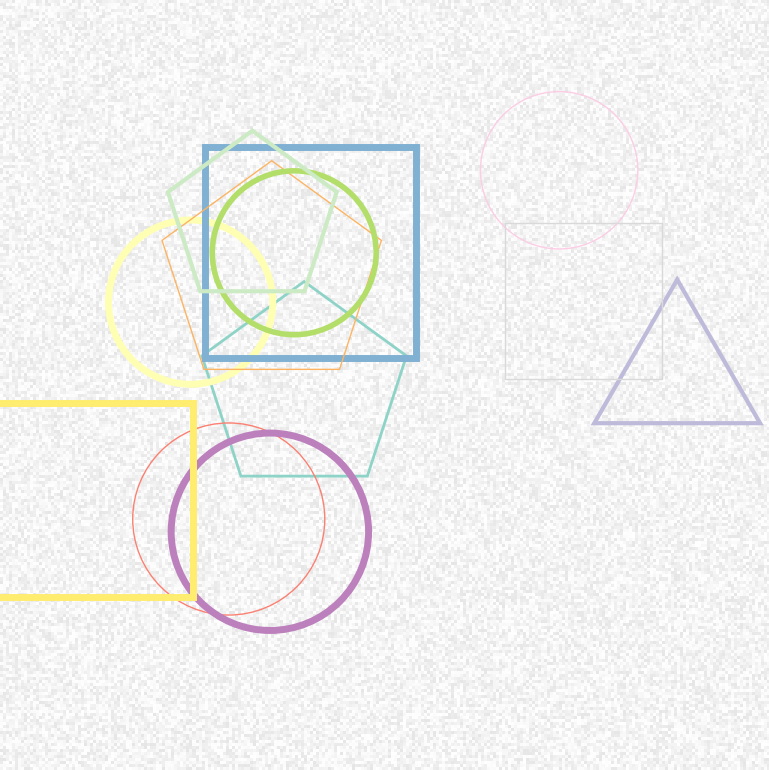[{"shape": "pentagon", "thickness": 1, "radius": 0.7, "center": [0.395, 0.495]}, {"shape": "circle", "thickness": 2.5, "radius": 0.53, "center": [0.248, 0.608]}, {"shape": "triangle", "thickness": 1.5, "radius": 0.62, "center": [0.879, 0.513]}, {"shape": "circle", "thickness": 0.5, "radius": 0.62, "center": [0.297, 0.326]}, {"shape": "square", "thickness": 2.5, "radius": 0.69, "center": [0.403, 0.672]}, {"shape": "pentagon", "thickness": 0.5, "radius": 0.75, "center": [0.353, 0.641]}, {"shape": "circle", "thickness": 2, "radius": 0.53, "center": [0.382, 0.672]}, {"shape": "circle", "thickness": 0.5, "radius": 0.51, "center": [0.726, 0.779]}, {"shape": "square", "thickness": 0.5, "radius": 0.51, "center": [0.758, 0.609]}, {"shape": "circle", "thickness": 2.5, "radius": 0.64, "center": [0.35, 0.309]}, {"shape": "pentagon", "thickness": 1.5, "radius": 0.58, "center": [0.328, 0.715]}, {"shape": "square", "thickness": 2.5, "radius": 0.63, "center": [0.124, 0.351]}]